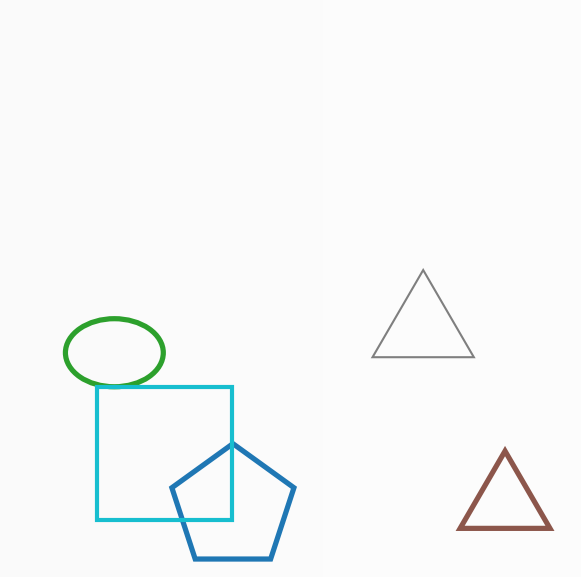[{"shape": "pentagon", "thickness": 2.5, "radius": 0.55, "center": [0.401, 0.12]}, {"shape": "oval", "thickness": 2.5, "radius": 0.42, "center": [0.197, 0.388]}, {"shape": "triangle", "thickness": 2.5, "radius": 0.45, "center": [0.869, 0.129]}, {"shape": "triangle", "thickness": 1, "radius": 0.5, "center": [0.728, 0.431]}, {"shape": "square", "thickness": 2, "radius": 0.58, "center": [0.283, 0.214]}]